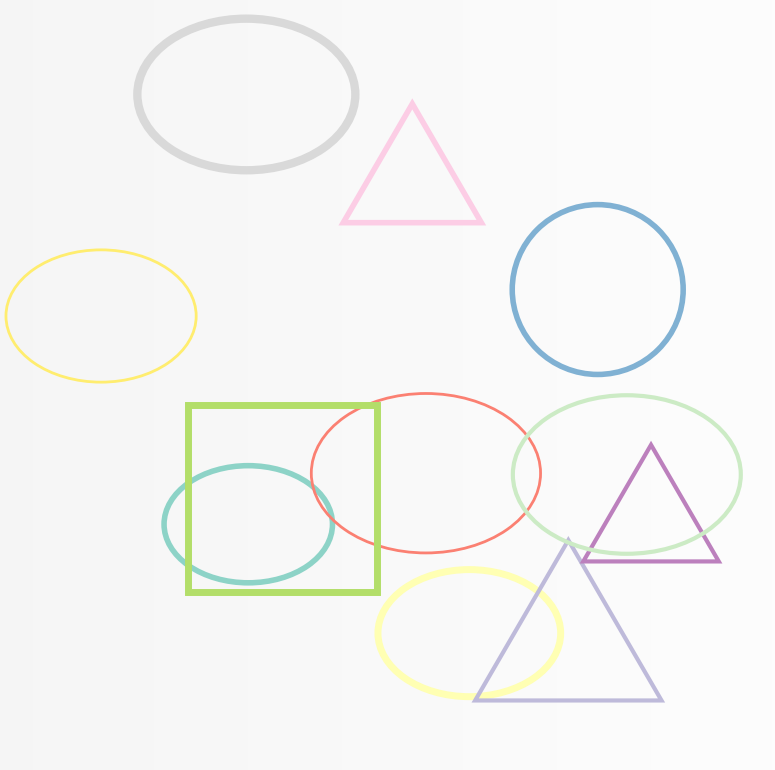[{"shape": "oval", "thickness": 2, "radius": 0.54, "center": [0.32, 0.319]}, {"shape": "oval", "thickness": 2.5, "radius": 0.59, "center": [0.606, 0.178]}, {"shape": "triangle", "thickness": 1.5, "radius": 0.69, "center": [0.733, 0.16]}, {"shape": "oval", "thickness": 1, "radius": 0.74, "center": [0.55, 0.385]}, {"shape": "circle", "thickness": 2, "radius": 0.55, "center": [0.771, 0.624]}, {"shape": "square", "thickness": 2.5, "radius": 0.61, "center": [0.364, 0.352]}, {"shape": "triangle", "thickness": 2, "radius": 0.51, "center": [0.532, 0.762]}, {"shape": "oval", "thickness": 3, "radius": 0.7, "center": [0.318, 0.877]}, {"shape": "triangle", "thickness": 1.5, "radius": 0.5, "center": [0.84, 0.321]}, {"shape": "oval", "thickness": 1.5, "radius": 0.74, "center": [0.809, 0.384]}, {"shape": "oval", "thickness": 1, "radius": 0.61, "center": [0.13, 0.59]}]